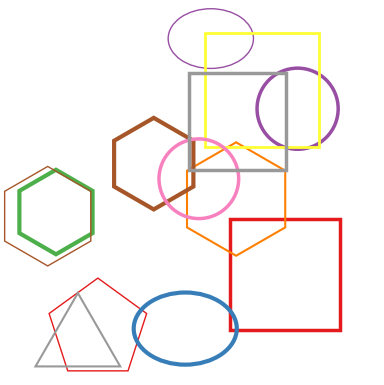[{"shape": "square", "thickness": 2.5, "radius": 0.72, "center": [0.74, 0.288]}, {"shape": "pentagon", "thickness": 1, "radius": 0.67, "center": [0.254, 0.144]}, {"shape": "oval", "thickness": 3, "radius": 0.67, "center": [0.481, 0.147]}, {"shape": "hexagon", "thickness": 3, "radius": 0.55, "center": [0.145, 0.449]}, {"shape": "circle", "thickness": 2.5, "radius": 0.53, "center": [0.773, 0.718]}, {"shape": "oval", "thickness": 1, "radius": 0.55, "center": [0.548, 0.9]}, {"shape": "hexagon", "thickness": 1.5, "radius": 0.74, "center": [0.613, 0.483]}, {"shape": "square", "thickness": 2, "radius": 0.74, "center": [0.68, 0.766]}, {"shape": "hexagon", "thickness": 3, "radius": 0.59, "center": [0.399, 0.575]}, {"shape": "hexagon", "thickness": 1, "radius": 0.65, "center": [0.124, 0.438]}, {"shape": "circle", "thickness": 2.5, "radius": 0.52, "center": [0.516, 0.536]}, {"shape": "square", "thickness": 2.5, "radius": 0.63, "center": [0.617, 0.683]}, {"shape": "triangle", "thickness": 1.5, "radius": 0.64, "center": [0.202, 0.112]}]